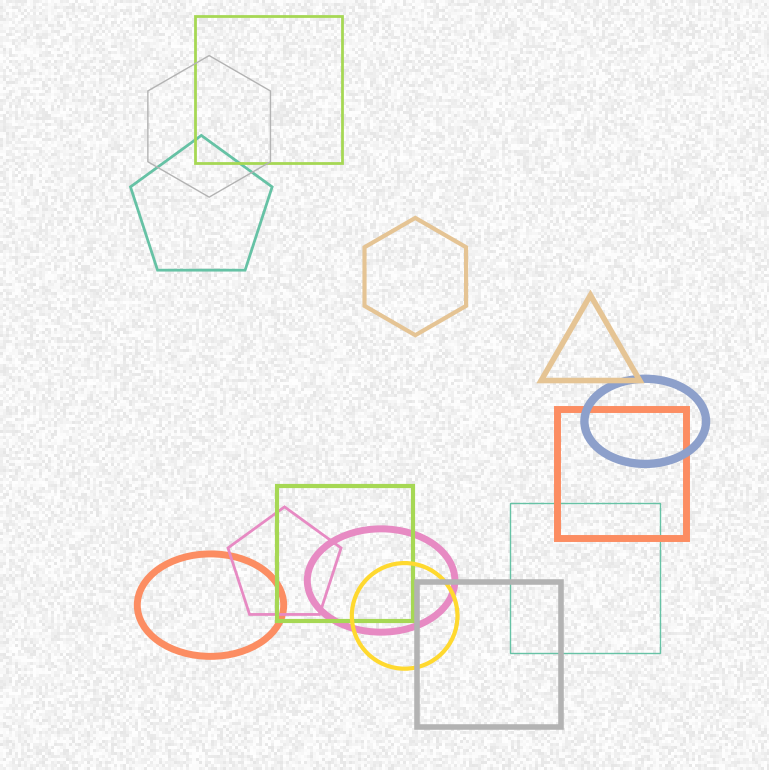[{"shape": "square", "thickness": 0.5, "radius": 0.49, "center": [0.76, 0.249]}, {"shape": "pentagon", "thickness": 1, "radius": 0.48, "center": [0.261, 0.727]}, {"shape": "oval", "thickness": 2.5, "radius": 0.48, "center": [0.273, 0.214]}, {"shape": "square", "thickness": 2.5, "radius": 0.42, "center": [0.807, 0.385]}, {"shape": "oval", "thickness": 3, "radius": 0.39, "center": [0.838, 0.453]}, {"shape": "oval", "thickness": 2.5, "radius": 0.48, "center": [0.495, 0.246]}, {"shape": "pentagon", "thickness": 1, "radius": 0.39, "center": [0.37, 0.265]}, {"shape": "square", "thickness": 1, "radius": 0.48, "center": [0.349, 0.884]}, {"shape": "square", "thickness": 1.5, "radius": 0.44, "center": [0.448, 0.281]}, {"shape": "circle", "thickness": 1.5, "radius": 0.34, "center": [0.526, 0.2]}, {"shape": "hexagon", "thickness": 1.5, "radius": 0.38, "center": [0.539, 0.641]}, {"shape": "triangle", "thickness": 2, "radius": 0.37, "center": [0.767, 0.543]}, {"shape": "square", "thickness": 2, "radius": 0.47, "center": [0.635, 0.15]}, {"shape": "hexagon", "thickness": 0.5, "radius": 0.46, "center": [0.272, 0.836]}]